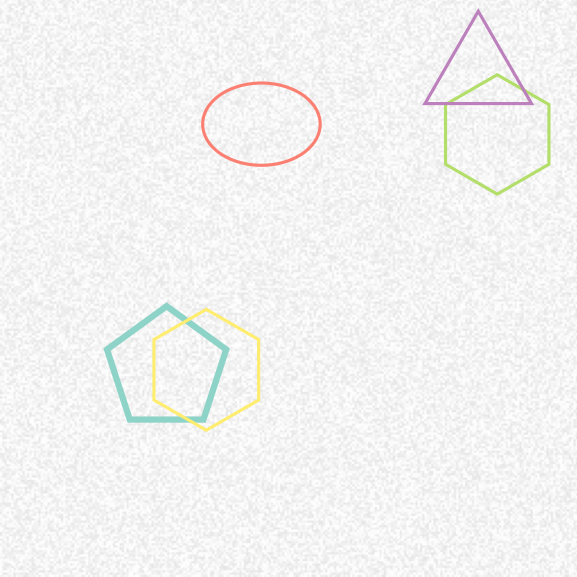[{"shape": "pentagon", "thickness": 3, "radius": 0.54, "center": [0.289, 0.36]}, {"shape": "oval", "thickness": 1.5, "radius": 0.51, "center": [0.453, 0.784]}, {"shape": "hexagon", "thickness": 1.5, "radius": 0.52, "center": [0.861, 0.766]}, {"shape": "triangle", "thickness": 1.5, "radius": 0.53, "center": [0.828, 0.873]}, {"shape": "hexagon", "thickness": 1.5, "radius": 0.52, "center": [0.357, 0.359]}]